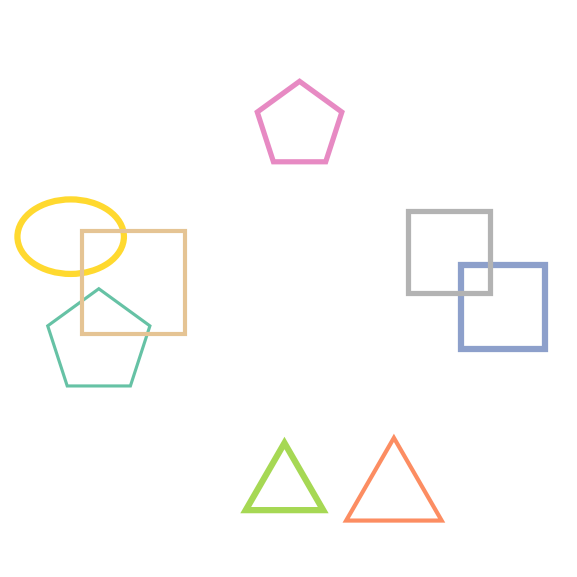[{"shape": "pentagon", "thickness": 1.5, "radius": 0.47, "center": [0.171, 0.406]}, {"shape": "triangle", "thickness": 2, "radius": 0.48, "center": [0.682, 0.145]}, {"shape": "square", "thickness": 3, "radius": 0.36, "center": [0.871, 0.467]}, {"shape": "pentagon", "thickness": 2.5, "radius": 0.39, "center": [0.519, 0.781]}, {"shape": "triangle", "thickness": 3, "radius": 0.39, "center": [0.493, 0.155]}, {"shape": "oval", "thickness": 3, "radius": 0.46, "center": [0.122, 0.589]}, {"shape": "square", "thickness": 2, "radius": 0.45, "center": [0.231, 0.51]}, {"shape": "square", "thickness": 2.5, "radius": 0.36, "center": [0.777, 0.563]}]